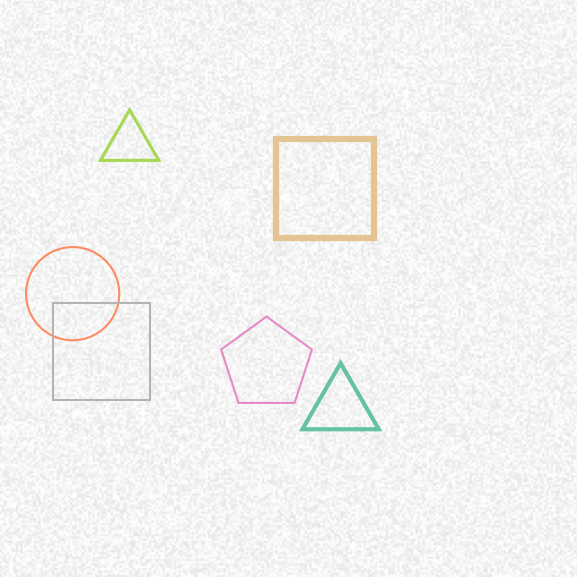[{"shape": "triangle", "thickness": 2, "radius": 0.38, "center": [0.59, 0.294]}, {"shape": "circle", "thickness": 1, "radius": 0.4, "center": [0.126, 0.491]}, {"shape": "pentagon", "thickness": 1, "radius": 0.41, "center": [0.462, 0.368]}, {"shape": "triangle", "thickness": 1.5, "radius": 0.29, "center": [0.224, 0.751]}, {"shape": "square", "thickness": 3, "radius": 0.43, "center": [0.563, 0.673]}, {"shape": "square", "thickness": 1, "radius": 0.42, "center": [0.175, 0.391]}]